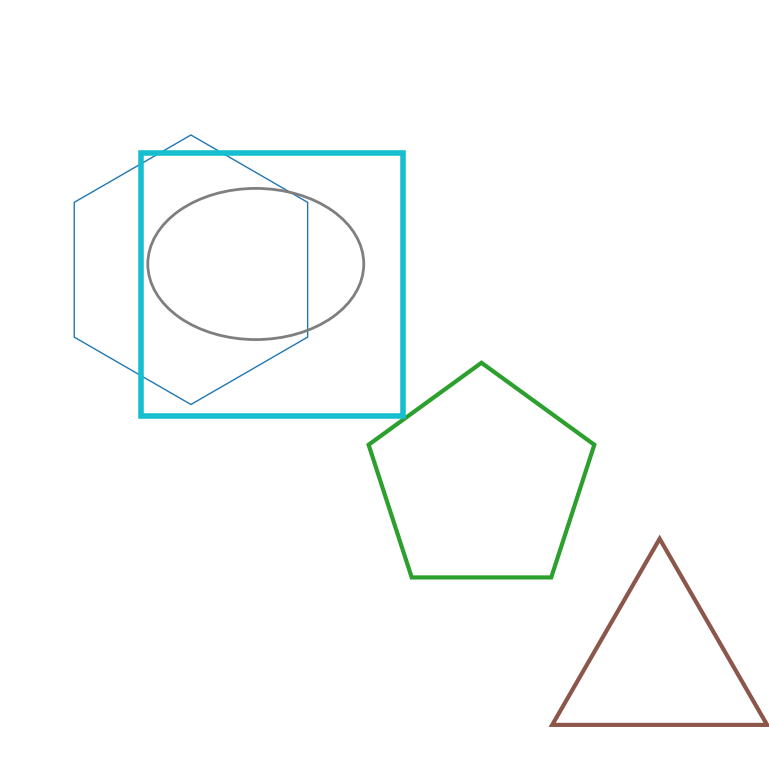[{"shape": "hexagon", "thickness": 0.5, "radius": 0.88, "center": [0.248, 0.65]}, {"shape": "pentagon", "thickness": 1.5, "radius": 0.77, "center": [0.625, 0.375]}, {"shape": "triangle", "thickness": 1.5, "radius": 0.81, "center": [0.857, 0.139]}, {"shape": "oval", "thickness": 1, "radius": 0.7, "center": [0.332, 0.657]}, {"shape": "square", "thickness": 2, "radius": 0.85, "center": [0.353, 0.631]}]